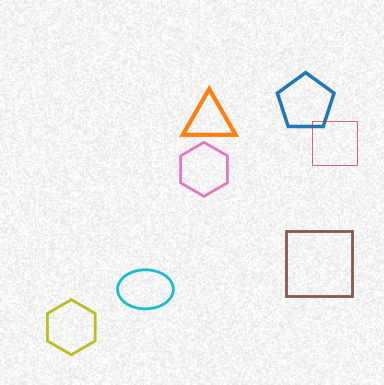[{"shape": "pentagon", "thickness": 2.5, "radius": 0.39, "center": [0.794, 0.734]}, {"shape": "triangle", "thickness": 3, "radius": 0.4, "center": [0.543, 0.69]}, {"shape": "square", "thickness": 0.5, "radius": 0.29, "center": [0.869, 0.628]}, {"shape": "square", "thickness": 2, "radius": 0.43, "center": [0.828, 0.315]}, {"shape": "hexagon", "thickness": 2, "radius": 0.35, "center": [0.53, 0.56]}, {"shape": "hexagon", "thickness": 2, "radius": 0.36, "center": [0.185, 0.15]}, {"shape": "oval", "thickness": 2, "radius": 0.36, "center": [0.378, 0.249]}]